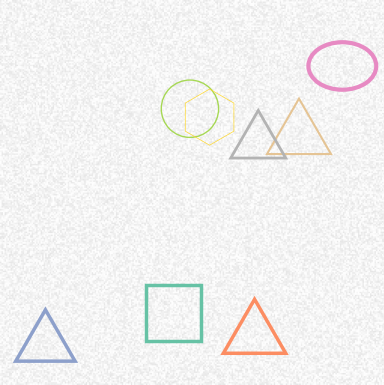[{"shape": "square", "thickness": 2.5, "radius": 0.36, "center": [0.45, 0.187]}, {"shape": "triangle", "thickness": 2.5, "radius": 0.47, "center": [0.661, 0.129]}, {"shape": "triangle", "thickness": 2.5, "radius": 0.44, "center": [0.118, 0.106]}, {"shape": "oval", "thickness": 3, "radius": 0.44, "center": [0.889, 0.829]}, {"shape": "circle", "thickness": 1, "radius": 0.37, "center": [0.493, 0.718]}, {"shape": "hexagon", "thickness": 0.5, "radius": 0.36, "center": [0.544, 0.696]}, {"shape": "triangle", "thickness": 1.5, "radius": 0.48, "center": [0.777, 0.648]}, {"shape": "triangle", "thickness": 2, "radius": 0.41, "center": [0.671, 0.631]}]